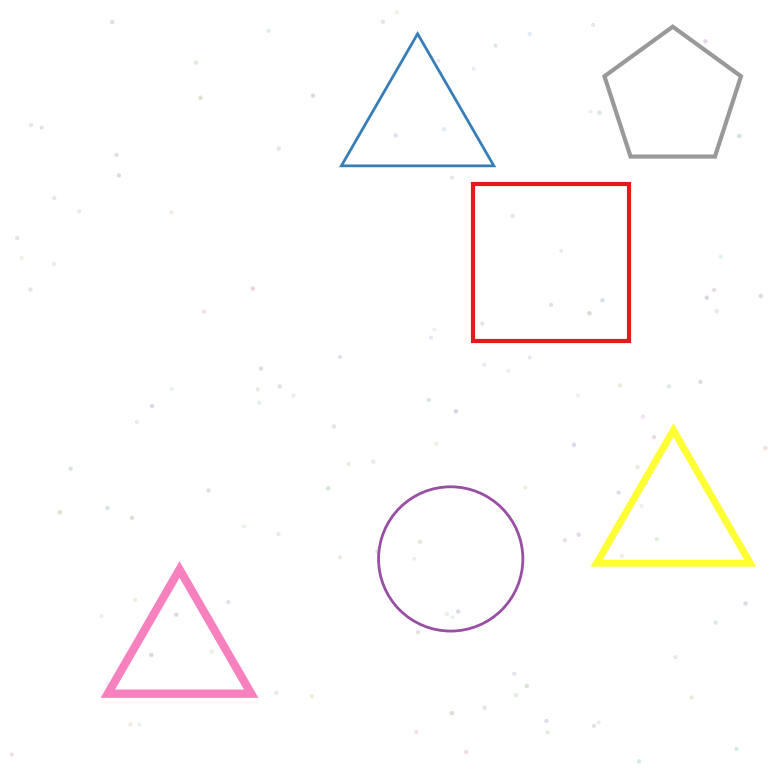[{"shape": "square", "thickness": 1.5, "radius": 0.51, "center": [0.715, 0.659]}, {"shape": "triangle", "thickness": 1, "radius": 0.57, "center": [0.542, 0.842]}, {"shape": "circle", "thickness": 1, "radius": 0.47, "center": [0.585, 0.274]}, {"shape": "triangle", "thickness": 2.5, "radius": 0.58, "center": [0.875, 0.326]}, {"shape": "triangle", "thickness": 3, "radius": 0.54, "center": [0.233, 0.153]}, {"shape": "pentagon", "thickness": 1.5, "radius": 0.47, "center": [0.874, 0.872]}]